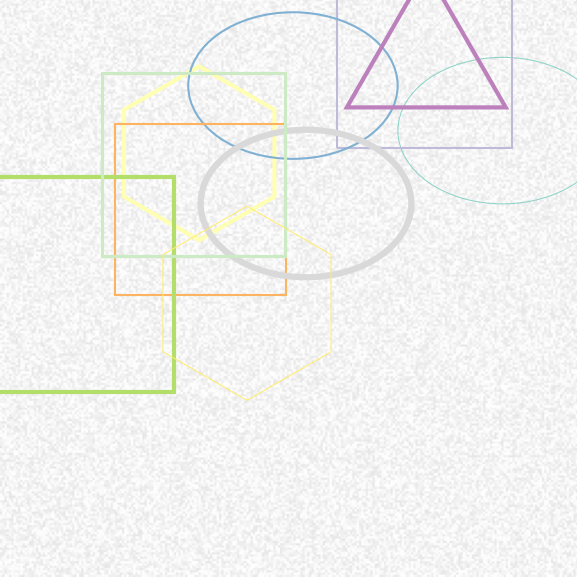[{"shape": "oval", "thickness": 0.5, "radius": 0.91, "center": [0.87, 0.773]}, {"shape": "hexagon", "thickness": 2, "radius": 0.75, "center": [0.345, 0.734]}, {"shape": "square", "thickness": 1, "radius": 0.76, "center": [0.735, 0.895]}, {"shape": "oval", "thickness": 1, "radius": 0.91, "center": [0.507, 0.851]}, {"shape": "square", "thickness": 1, "radius": 0.74, "center": [0.347, 0.636]}, {"shape": "square", "thickness": 2, "radius": 0.93, "center": [0.115, 0.507]}, {"shape": "oval", "thickness": 3, "radius": 0.91, "center": [0.53, 0.647]}, {"shape": "triangle", "thickness": 2, "radius": 0.79, "center": [0.738, 0.893]}, {"shape": "square", "thickness": 1.5, "radius": 0.79, "center": [0.335, 0.714]}, {"shape": "hexagon", "thickness": 0.5, "radius": 0.84, "center": [0.428, 0.474]}]